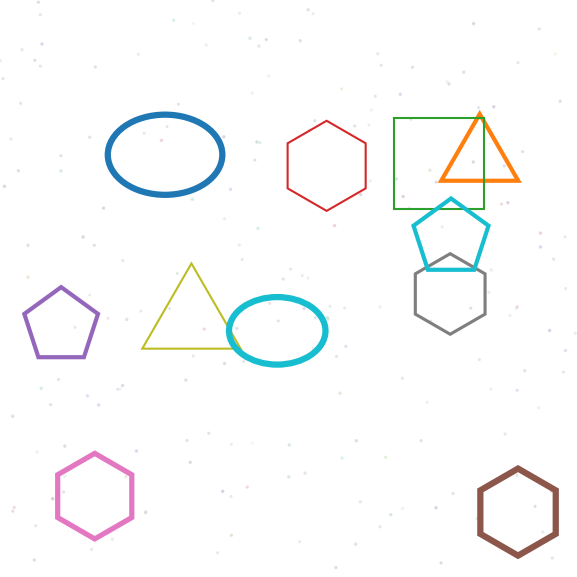[{"shape": "oval", "thickness": 3, "radius": 0.5, "center": [0.286, 0.731]}, {"shape": "triangle", "thickness": 2, "radius": 0.38, "center": [0.831, 0.725]}, {"shape": "square", "thickness": 1, "radius": 0.39, "center": [0.761, 0.716]}, {"shape": "hexagon", "thickness": 1, "radius": 0.39, "center": [0.566, 0.712]}, {"shape": "pentagon", "thickness": 2, "radius": 0.34, "center": [0.106, 0.435]}, {"shape": "hexagon", "thickness": 3, "radius": 0.38, "center": [0.897, 0.112]}, {"shape": "hexagon", "thickness": 2.5, "radius": 0.37, "center": [0.164, 0.14]}, {"shape": "hexagon", "thickness": 1.5, "radius": 0.35, "center": [0.78, 0.49]}, {"shape": "triangle", "thickness": 1, "radius": 0.49, "center": [0.332, 0.445]}, {"shape": "oval", "thickness": 3, "radius": 0.42, "center": [0.48, 0.426]}, {"shape": "pentagon", "thickness": 2, "radius": 0.34, "center": [0.781, 0.587]}]